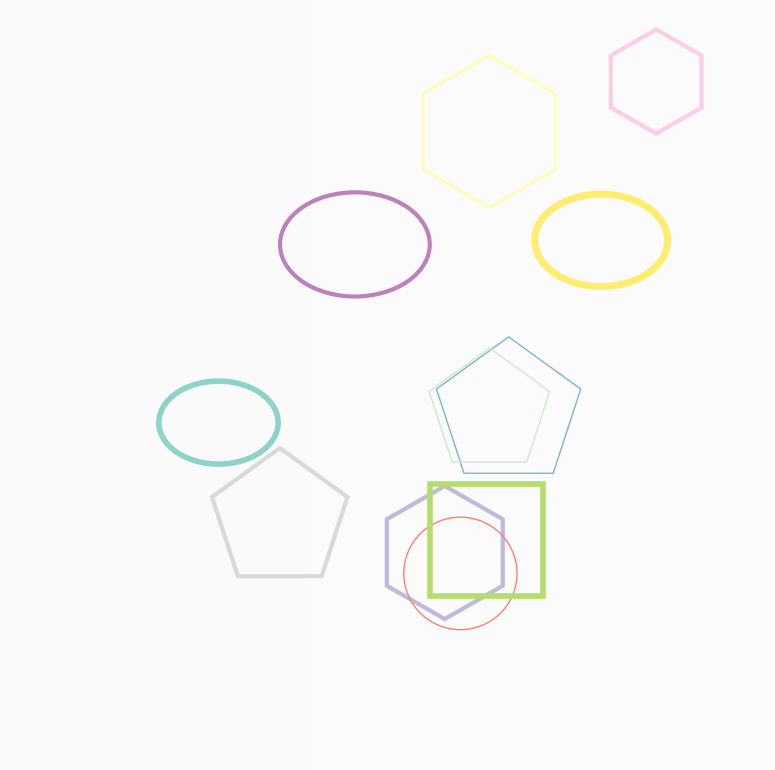[{"shape": "oval", "thickness": 2, "radius": 0.38, "center": [0.282, 0.451]}, {"shape": "hexagon", "thickness": 1, "radius": 0.49, "center": [0.631, 0.829]}, {"shape": "hexagon", "thickness": 1.5, "radius": 0.43, "center": [0.574, 0.282]}, {"shape": "circle", "thickness": 0.5, "radius": 0.37, "center": [0.594, 0.255]}, {"shape": "pentagon", "thickness": 0.5, "radius": 0.49, "center": [0.656, 0.465]}, {"shape": "square", "thickness": 2, "radius": 0.36, "center": [0.628, 0.299]}, {"shape": "hexagon", "thickness": 1.5, "radius": 0.34, "center": [0.847, 0.894]}, {"shape": "pentagon", "thickness": 1.5, "radius": 0.46, "center": [0.361, 0.326]}, {"shape": "oval", "thickness": 1.5, "radius": 0.48, "center": [0.458, 0.683]}, {"shape": "pentagon", "thickness": 0.5, "radius": 0.41, "center": [0.631, 0.466]}, {"shape": "oval", "thickness": 2.5, "radius": 0.43, "center": [0.776, 0.688]}]